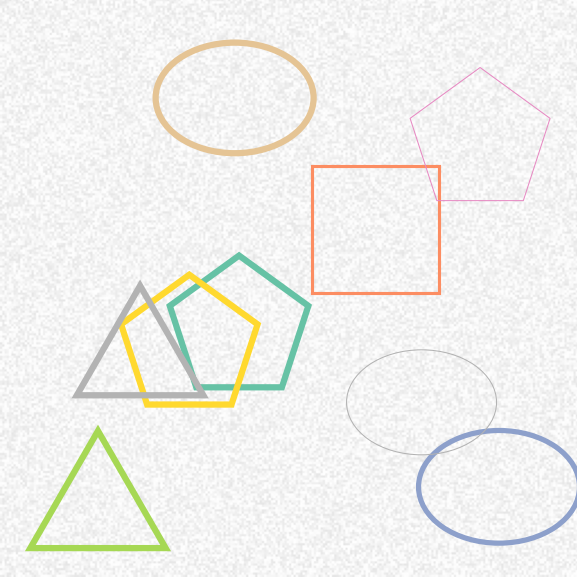[{"shape": "pentagon", "thickness": 3, "radius": 0.63, "center": [0.414, 0.431]}, {"shape": "square", "thickness": 1.5, "radius": 0.55, "center": [0.65, 0.602]}, {"shape": "oval", "thickness": 2.5, "radius": 0.7, "center": [0.864, 0.156]}, {"shape": "pentagon", "thickness": 0.5, "radius": 0.64, "center": [0.831, 0.755]}, {"shape": "triangle", "thickness": 3, "radius": 0.68, "center": [0.17, 0.118]}, {"shape": "pentagon", "thickness": 3, "radius": 0.62, "center": [0.328, 0.399]}, {"shape": "oval", "thickness": 3, "radius": 0.68, "center": [0.406, 0.83]}, {"shape": "triangle", "thickness": 3, "radius": 0.63, "center": [0.243, 0.378]}, {"shape": "oval", "thickness": 0.5, "radius": 0.65, "center": [0.73, 0.302]}]